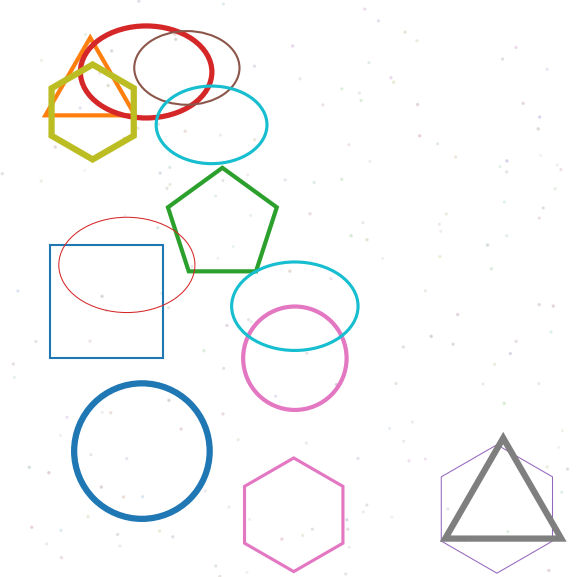[{"shape": "circle", "thickness": 3, "radius": 0.59, "center": [0.246, 0.218]}, {"shape": "square", "thickness": 1, "radius": 0.49, "center": [0.184, 0.477]}, {"shape": "triangle", "thickness": 2, "radius": 0.45, "center": [0.156, 0.844]}, {"shape": "pentagon", "thickness": 2, "radius": 0.5, "center": [0.385, 0.609]}, {"shape": "oval", "thickness": 2.5, "radius": 0.57, "center": [0.253, 0.875]}, {"shape": "oval", "thickness": 0.5, "radius": 0.59, "center": [0.22, 0.54]}, {"shape": "hexagon", "thickness": 0.5, "radius": 0.56, "center": [0.86, 0.118]}, {"shape": "oval", "thickness": 1, "radius": 0.46, "center": [0.324, 0.882]}, {"shape": "hexagon", "thickness": 1.5, "radius": 0.49, "center": [0.509, 0.108]}, {"shape": "circle", "thickness": 2, "radius": 0.45, "center": [0.511, 0.379]}, {"shape": "triangle", "thickness": 3, "radius": 0.58, "center": [0.871, 0.125]}, {"shape": "hexagon", "thickness": 3, "radius": 0.41, "center": [0.16, 0.805]}, {"shape": "oval", "thickness": 1.5, "radius": 0.48, "center": [0.366, 0.783]}, {"shape": "oval", "thickness": 1.5, "radius": 0.55, "center": [0.511, 0.469]}]